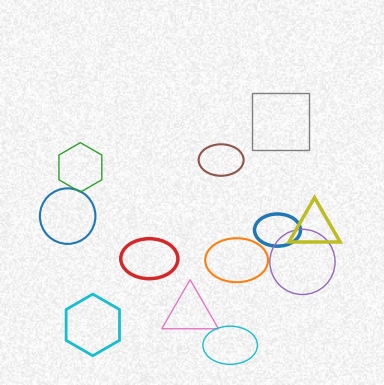[{"shape": "circle", "thickness": 1.5, "radius": 0.36, "center": [0.176, 0.439]}, {"shape": "oval", "thickness": 2.5, "radius": 0.3, "center": [0.721, 0.402]}, {"shape": "oval", "thickness": 1.5, "radius": 0.41, "center": [0.615, 0.324]}, {"shape": "hexagon", "thickness": 1, "radius": 0.32, "center": [0.209, 0.565]}, {"shape": "oval", "thickness": 2.5, "radius": 0.37, "center": [0.388, 0.328]}, {"shape": "circle", "thickness": 1, "radius": 0.42, "center": [0.786, 0.32]}, {"shape": "oval", "thickness": 1.5, "radius": 0.29, "center": [0.574, 0.584]}, {"shape": "triangle", "thickness": 1, "radius": 0.43, "center": [0.494, 0.189]}, {"shape": "square", "thickness": 1, "radius": 0.37, "center": [0.728, 0.685]}, {"shape": "triangle", "thickness": 2.5, "radius": 0.38, "center": [0.817, 0.41]}, {"shape": "oval", "thickness": 1, "radius": 0.35, "center": [0.598, 0.103]}, {"shape": "hexagon", "thickness": 2, "radius": 0.4, "center": [0.241, 0.156]}]